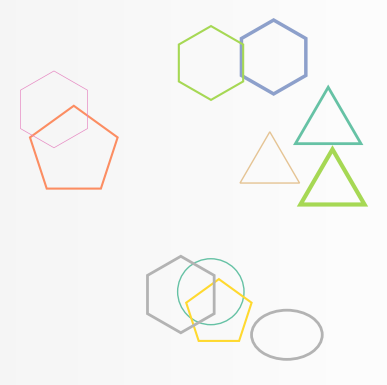[{"shape": "triangle", "thickness": 2, "radius": 0.49, "center": [0.847, 0.676]}, {"shape": "circle", "thickness": 1, "radius": 0.43, "center": [0.544, 0.242]}, {"shape": "pentagon", "thickness": 1.5, "radius": 0.59, "center": [0.19, 0.606]}, {"shape": "hexagon", "thickness": 2.5, "radius": 0.48, "center": [0.706, 0.852]}, {"shape": "hexagon", "thickness": 0.5, "radius": 0.5, "center": [0.139, 0.716]}, {"shape": "hexagon", "thickness": 1.5, "radius": 0.48, "center": [0.545, 0.836]}, {"shape": "triangle", "thickness": 3, "radius": 0.48, "center": [0.858, 0.517]}, {"shape": "pentagon", "thickness": 1.5, "radius": 0.44, "center": [0.565, 0.186]}, {"shape": "triangle", "thickness": 1, "radius": 0.44, "center": [0.696, 0.569]}, {"shape": "oval", "thickness": 2, "radius": 0.46, "center": [0.74, 0.13]}, {"shape": "hexagon", "thickness": 2, "radius": 0.5, "center": [0.467, 0.235]}]